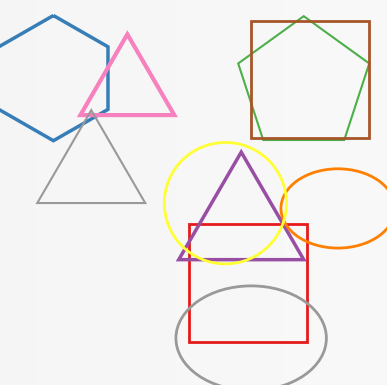[{"shape": "square", "thickness": 2, "radius": 0.77, "center": [0.64, 0.265]}, {"shape": "hexagon", "thickness": 2.5, "radius": 0.81, "center": [0.138, 0.797]}, {"shape": "pentagon", "thickness": 1.5, "radius": 0.89, "center": [0.784, 0.78]}, {"shape": "triangle", "thickness": 2.5, "radius": 0.93, "center": [0.623, 0.419]}, {"shape": "oval", "thickness": 2, "radius": 0.74, "center": [0.872, 0.459]}, {"shape": "circle", "thickness": 2, "radius": 0.79, "center": [0.582, 0.472]}, {"shape": "square", "thickness": 2, "radius": 0.76, "center": [0.801, 0.794]}, {"shape": "triangle", "thickness": 3, "radius": 0.7, "center": [0.329, 0.771]}, {"shape": "triangle", "thickness": 1.5, "radius": 0.8, "center": [0.235, 0.553]}, {"shape": "oval", "thickness": 2, "radius": 0.97, "center": [0.648, 0.122]}]